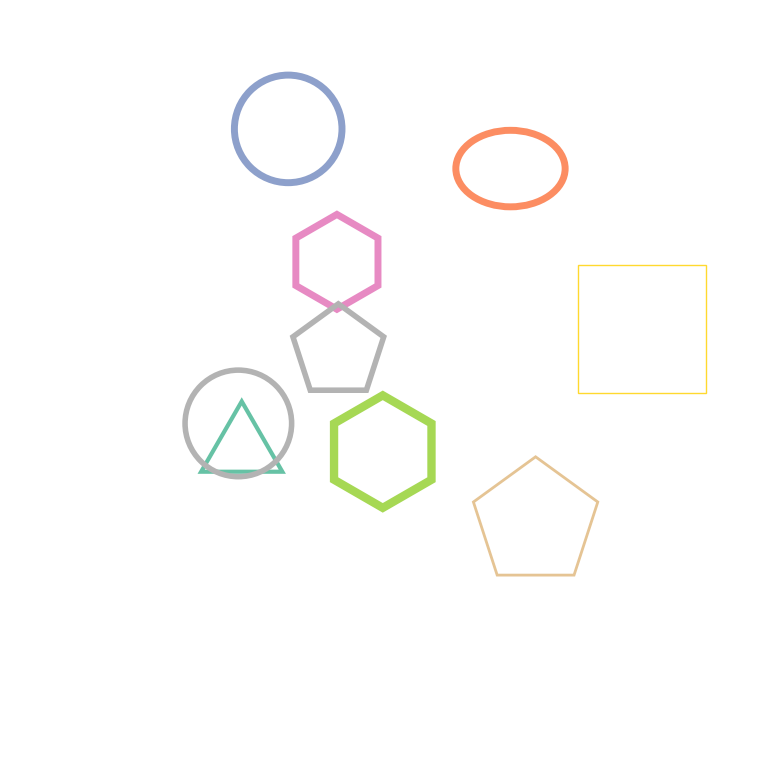[{"shape": "triangle", "thickness": 1.5, "radius": 0.3, "center": [0.314, 0.418]}, {"shape": "oval", "thickness": 2.5, "radius": 0.35, "center": [0.663, 0.781]}, {"shape": "circle", "thickness": 2.5, "radius": 0.35, "center": [0.374, 0.833]}, {"shape": "hexagon", "thickness": 2.5, "radius": 0.31, "center": [0.438, 0.66]}, {"shape": "hexagon", "thickness": 3, "radius": 0.37, "center": [0.497, 0.414]}, {"shape": "square", "thickness": 0.5, "radius": 0.41, "center": [0.834, 0.573]}, {"shape": "pentagon", "thickness": 1, "radius": 0.42, "center": [0.696, 0.322]}, {"shape": "pentagon", "thickness": 2, "radius": 0.31, "center": [0.439, 0.543]}, {"shape": "circle", "thickness": 2, "radius": 0.35, "center": [0.31, 0.45]}]